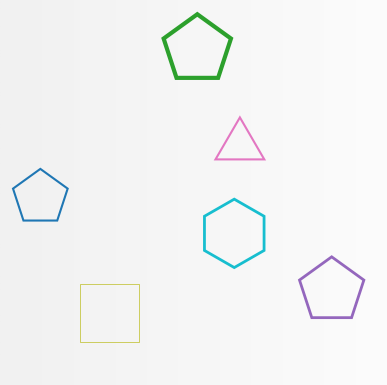[{"shape": "pentagon", "thickness": 1.5, "radius": 0.37, "center": [0.104, 0.487]}, {"shape": "pentagon", "thickness": 3, "radius": 0.46, "center": [0.509, 0.872]}, {"shape": "pentagon", "thickness": 2, "radius": 0.44, "center": [0.856, 0.246]}, {"shape": "triangle", "thickness": 1.5, "radius": 0.36, "center": [0.619, 0.622]}, {"shape": "square", "thickness": 0.5, "radius": 0.38, "center": [0.282, 0.188]}, {"shape": "hexagon", "thickness": 2, "radius": 0.44, "center": [0.605, 0.394]}]